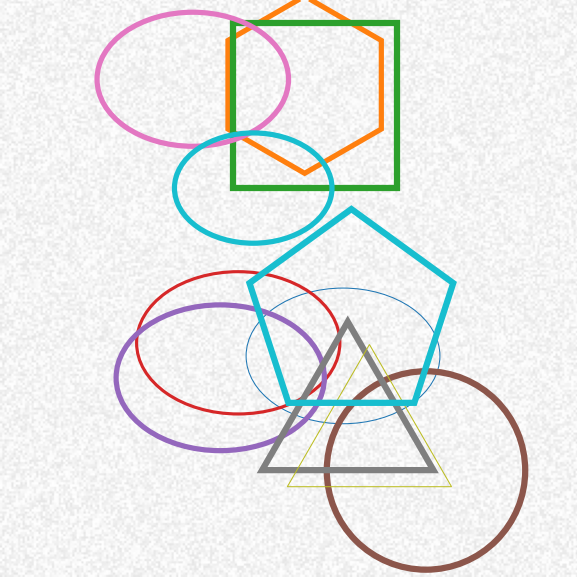[{"shape": "oval", "thickness": 0.5, "radius": 0.84, "center": [0.594, 0.383]}, {"shape": "hexagon", "thickness": 2.5, "radius": 0.77, "center": [0.528, 0.852]}, {"shape": "square", "thickness": 3, "radius": 0.71, "center": [0.546, 0.817]}, {"shape": "oval", "thickness": 1.5, "radius": 0.88, "center": [0.413, 0.405]}, {"shape": "oval", "thickness": 2.5, "radius": 0.9, "center": [0.381, 0.345]}, {"shape": "circle", "thickness": 3, "radius": 0.86, "center": [0.738, 0.184]}, {"shape": "oval", "thickness": 2.5, "radius": 0.83, "center": [0.334, 0.862]}, {"shape": "triangle", "thickness": 3, "radius": 0.86, "center": [0.602, 0.271]}, {"shape": "triangle", "thickness": 0.5, "radius": 0.82, "center": [0.64, 0.238]}, {"shape": "pentagon", "thickness": 3, "radius": 0.93, "center": [0.608, 0.452]}, {"shape": "oval", "thickness": 2.5, "radius": 0.68, "center": [0.438, 0.673]}]